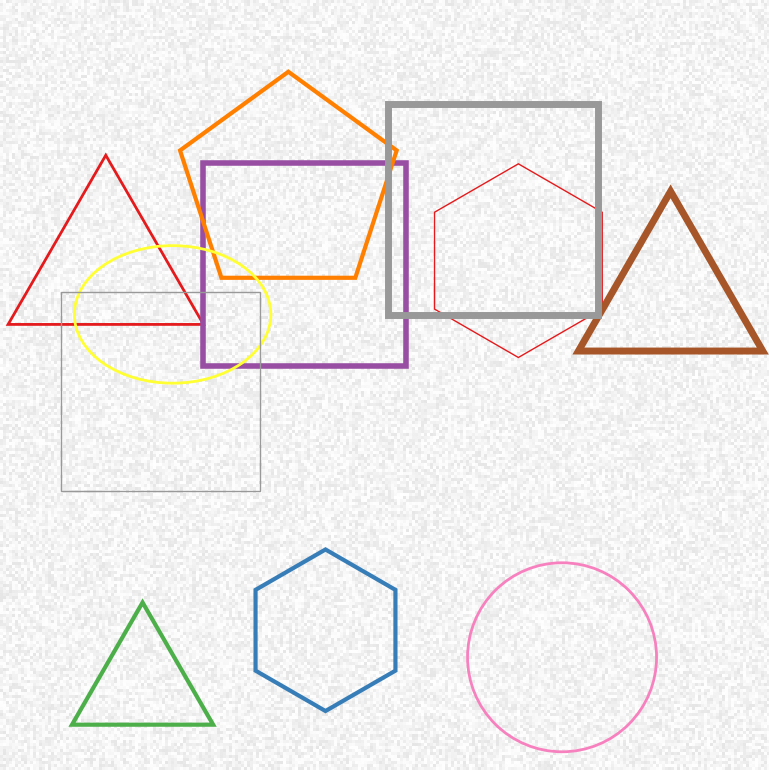[{"shape": "triangle", "thickness": 1, "radius": 0.73, "center": [0.137, 0.652]}, {"shape": "hexagon", "thickness": 0.5, "radius": 0.63, "center": [0.673, 0.661]}, {"shape": "hexagon", "thickness": 1.5, "radius": 0.52, "center": [0.423, 0.181]}, {"shape": "triangle", "thickness": 1.5, "radius": 0.53, "center": [0.185, 0.112]}, {"shape": "square", "thickness": 2, "radius": 0.66, "center": [0.395, 0.656]}, {"shape": "pentagon", "thickness": 1.5, "radius": 0.74, "center": [0.375, 0.759]}, {"shape": "oval", "thickness": 1, "radius": 0.64, "center": [0.224, 0.592]}, {"shape": "triangle", "thickness": 2.5, "radius": 0.69, "center": [0.871, 0.613]}, {"shape": "circle", "thickness": 1, "radius": 0.61, "center": [0.73, 0.146]}, {"shape": "square", "thickness": 0.5, "radius": 0.65, "center": [0.208, 0.491]}, {"shape": "square", "thickness": 2.5, "radius": 0.68, "center": [0.64, 0.728]}]